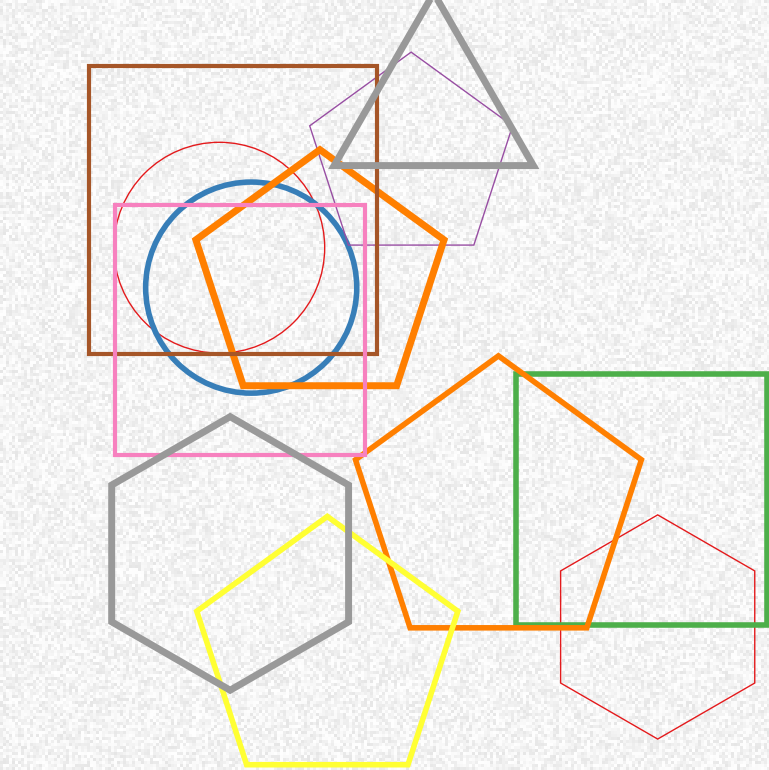[{"shape": "hexagon", "thickness": 0.5, "radius": 0.73, "center": [0.854, 0.186]}, {"shape": "circle", "thickness": 0.5, "radius": 0.68, "center": [0.285, 0.678]}, {"shape": "circle", "thickness": 2, "radius": 0.69, "center": [0.326, 0.626]}, {"shape": "square", "thickness": 2, "radius": 0.82, "center": [0.834, 0.351]}, {"shape": "pentagon", "thickness": 0.5, "radius": 0.69, "center": [0.534, 0.794]}, {"shape": "pentagon", "thickness": 2, "radius": 0.98, "center": [0.647, 0.343]}, {"shape": "pentagon", "thickness": 2.5, "radius": 0.85, "center": [0.416, 0.636]}, {"shape": "pentagon", "thickness": 2, "radius": 0.89, "center": [0.425, 0.151]}, {"shape": "square", "thickness": 1.5, "radius": 0.94, "center": [0.302, 0.727]}, {"shape": "square", "thickness": 1.5, "radius": 0.81, "center": [0.312, 0.571]}, {"shape": "hexagon", "thickness": 2.5, "radius": 0.89, "center": [0.299, 0.281]}, {"shape": "triangle", "thickness": 2.5, "radius": 0.75, "center": [0.563, 0.86]}]